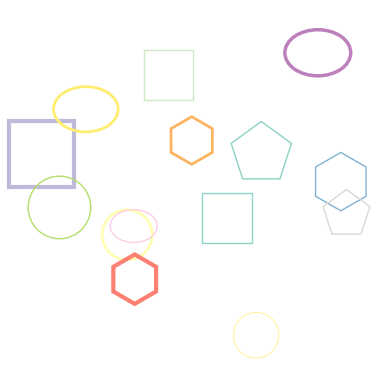[{"shape": "square", "thickness": 1, "radius": 0.32, "center": [0.589, 0.434]}, {"shape": "pentagon", "thickness": 1, "radius": 0.41, "center": [0.679, 0.602]}, {"shape": "circle", "thickness": 2, "radius": 0.32, "center": [0.33, 0.39]}, {"shape": "square", "thickness": 3, "radius": 0.43, "center": [0.108, 0.6]}, {"shape": "hexagon", "thickness": 3, "radius": 0.32, "center": [0.35, 0.275]}, {"shape": "hexagon", "thickness": 1, "radius": 0.38, "center": [0.885, 0.528]}, {"shape": "hexagon", "thickness": 2, "radius": 0.31, "center": [0.498, 0.635]}, {"shape": "circle", "thickness": 1, "radius": 0.41, "center": [0.154, 0.461]}, {"shape": "oval", "thickness": 1, "radius": 0.3, "center": [0.347, 0.413]}, {"shape": "pentagon", "thickness": 1, "radius": 0.32, "center": [0.9, 0.444]}, {"shape": "oval", "thickness": 2.5, "radius": 0.43, "center": [0.825, 0.863]}, {"shape": "square", "thickness": 1, "radius": 0.32, "center": [0.438, 0.805]}, {"shape": "oval", "thickness": 2, "radius": 0.42, "center": [0.223, 0.716]}, {"shape": "circle", "thickness": 0.5, "radius": 0.3, "center": [0.665, 0.129]}]